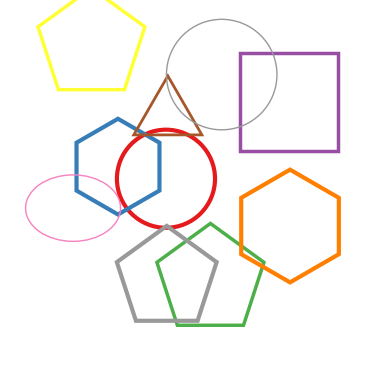[{"shape": "circle", "thickness": 3, "radius": 0.64, "center": [0.431, 0.536]}, {"shape": "hexagon", "thickness": 3, "radius": 0.62, "center": [0.306, 0.567]}, {"shape": "pentagon", "thickness": 2.5, "radius": 0.73, "center": [0.547, 0.273]}, {"shape": "square", "thickness": 2.5, "radius": 0.64, "center": [0.75, 0.736]}, {"shape": "hexagon", "thickness": 3, "radius": 0.73, "center": [0.753, 0.413]}, {"shape": "pentagon", "thickness": 2.5, "radius": 0.73, "center": [0.237, 0.885]}, {"shape": "triangle", "thickness": 2, "radius": 0.51, "center": [0.436, 0.701]}, {"shape": "oval", "thickness": 1, "radius": 0.62, "center": [0.19, 0.459]}, {"shape": "circle", "thickness": 1, "radius": 0.72, "center": [0.576, 0.806]}, {"shape": "pentagon", "thickness": 3, "radius": 0.68, "center": [0.433, 0.277]}]